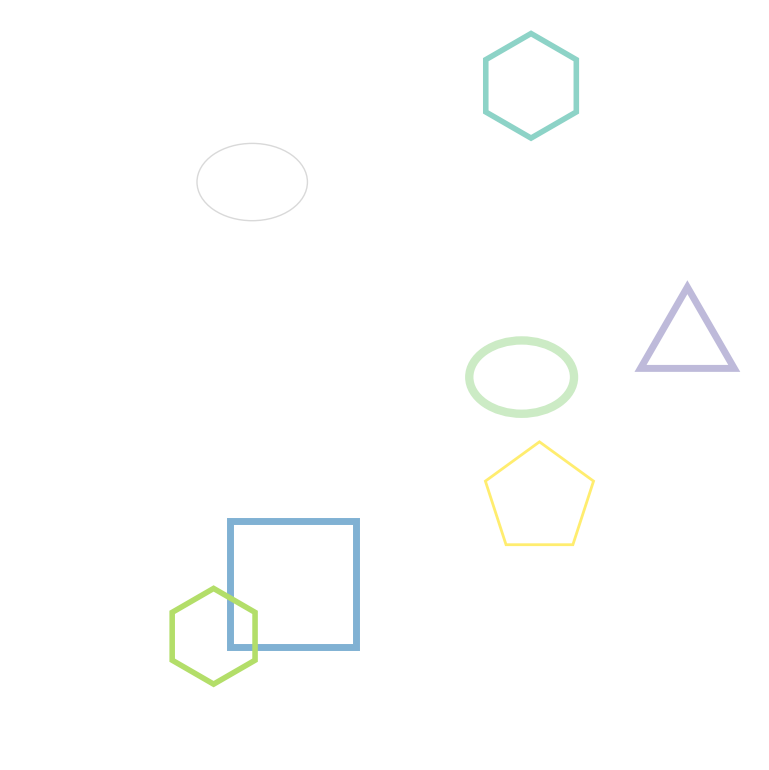[{"shape": "hexagon", "thickness": 2, "radius": 0.34, "center": [0.69, 0.889]}, {"shape": "triangle", "thickness": 2.5, "radius": 0.35, "center": [0.893, 0.557]}, {"shape": "square", "thickness": 2.5, "radius": 0.41, "center": [0.38, 0.241]}, {"shape": "hexagon", "thickness": 2, "radius": 0.31, "center": [0.277, 0.174]}, {"shape": "oval", "thickness": 0.5, "radius": 0.36, "center": [0.328, 0.764]}, {"shape": "oval", "thickness": 3, "radius": 0.34, "center": [0.677, 0.51]}, {"shape": "pentagon", "thickness": 1, "radius": 0.37, "center": [0.701, 0.352]}]